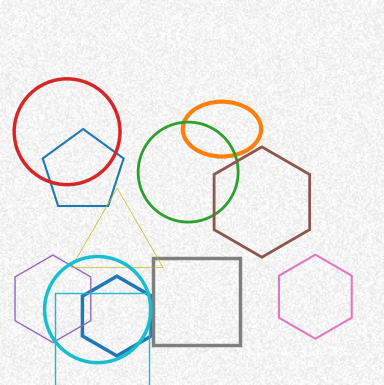[{"shape": "hexagon", "thickness": 2.5, "radius": 0.52, "center": [0.304, 0.179]}, {"shape": "pentagon", "thickness": 1.5, "radius": 0.55, "center": [0.216, 0.554]}, {"shape": "oval", "thickness": 3, "radius": 0.51, "center": [0.576, 0.665]}, {"shape": "circle", "thickness": 2, "radius": 0.65, "center": [0.489, 0.553]}, {"shape": "circle", "thickness": 2.5, "radius": 0.69, "center": [0.174, 0.658]}, {"shape": "hexagon", "thickness": 1, "radius": 0.57, "center": [0.137, 0.224]}, {"shape": "hexagon", "thickness": 2, "radius": 0.72, "center": [0.68, 0.475]}, {"shape": "hexagon", "thickness": 1.5, "radius": 0.55, "center": [0.819, 0.229]}, {"shape": "square", "thickness": 2.5, "radius": 0.57, "center": [0.511, 0.217]}, {"shape": "triangle", "thickness": 0.5, "radius": 0.69, "center": [0.304, 0.374]}, {"shape": "circle", "thickness": 2.5, "radius": 0.69, "center": [0.254, 0.196]}, {"shape": "square", "thickness": 1, "radius": 0.61, "center": [0.265, 0.118]}]